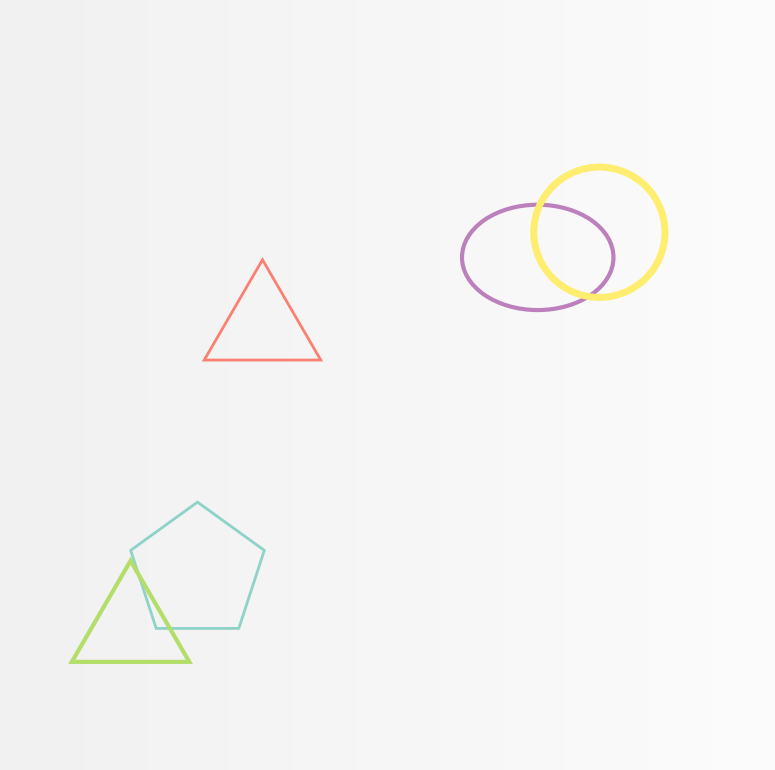[{"shape": "pentagon", "thickness": 1, "radius": 0.45, "center": [0.255, 0.257]}, {"shape": "triangle", "thickness": 1, "radius": 0.43, "center": [0.339, 0.576]}, {"shape": "triangle", "thickness": 1.5, "radius": 0.44, "center": [0.168, 0.184]}, {"shape": "oval", "thickness": 1.5, "radius": 0.49, "center": [0.694, 0.666]}, {"shape": "circle", "thickness": 2.5, "radius": 0.42, "center": [0.773, 0.698]}]